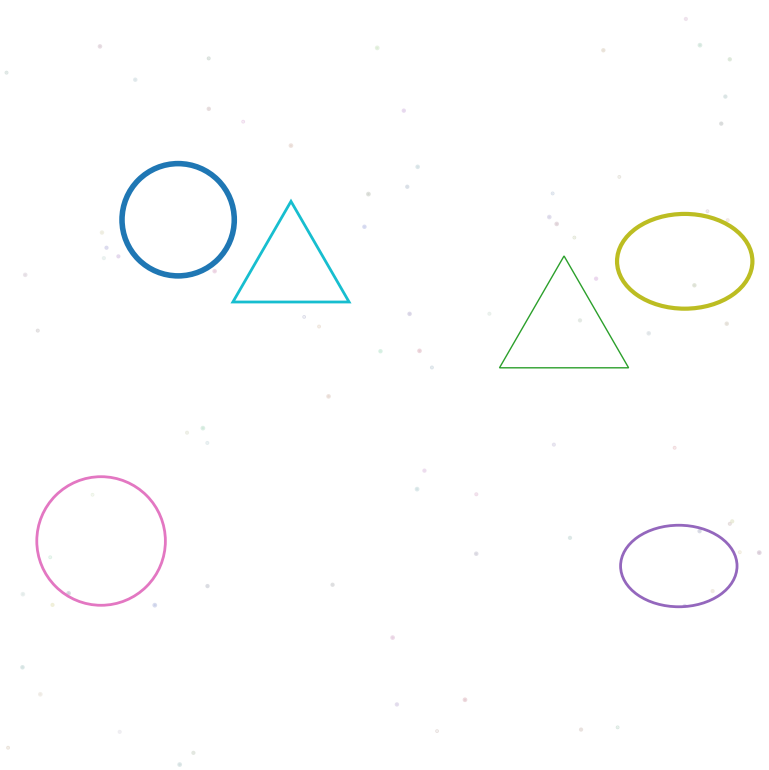[{"shape": "circle", "thickness": 2, "radius": 0.36, "center": [0.231, 0.715]}, {"shape": "triangle", "thickness": 0.5, "radius": 0.48, "center": [0.733, 0.571]}, {"shape": "oval", "thickness": 1, "radius": 0.38, "center": [0.882, 0.265]}, {"shape": "circle", "thickness": 1, "radius": 0.42, "center": [0.131, 0.297]}, {"shape": "oval", "thickness": 1.5, "radius": 0.44, "center": [0.889, 0.661]}, {"shape": "triangle", "thickness": 1, "radius": 0.44, "center": [0.378, 0.651]}]